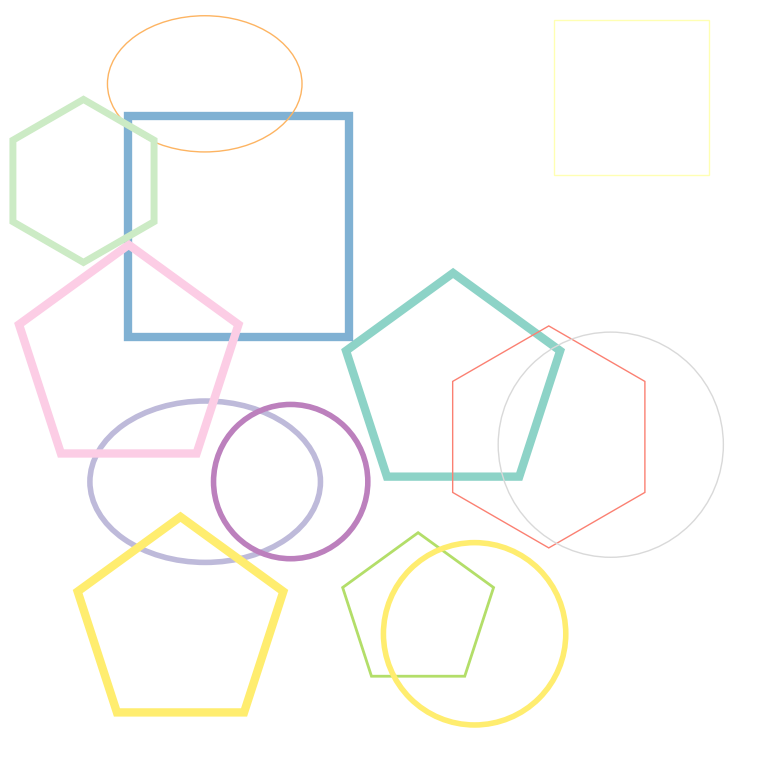[{"shape": "pentagon", "thickness": 3, "radius": 0.73, "center": [0.588, 0.499]}, {"shape": "square", "thickness": 0.5, "radius": 0.5, "center": [0.82, 0.873]}, {"shape": "oval", "thickness": 2, "radius": 0.75, "center": [0.266, 0.374]}, {"shape": "hexagon", "thickness": 0.5, "radius": 0.72, "center": [0.713, 0.433]}, {"shape": "square", "thickness": 3, "radius": 0.72, "center": [0.31, 0.706]}, {"shape": "oval", "thickness": 0.5, "radius": 0.63, "center": [0.266, 0.891]}, {"shape": "pentagon", "thickness": 1, "radius": 0.52, "center": [0.543, 0.205]}, {"shape": "pentagon", "thickness": 3, "radius": 0.75, "center": [0.167, 0.532]}, {"shape": "circle", "thickness": 0.5, "radius": 0.73, "center": [0.793, 0.422]}, {"shape": "circle", "thickness": 2, "radius": 0.5, "center": [0.378, 0.375]}, {"shape": "hexagon", "thickness": 2.5, "radius": 0.53, "center": [0.108, 0.765]}, {"shape": "circle", "thickness": 2, "radius": 0.59, "center": [0.616, 0.177]}, {"shape": "pentagon", "thickness": 3, "radius": 0.7, "center": [0.234, 0.188]}]